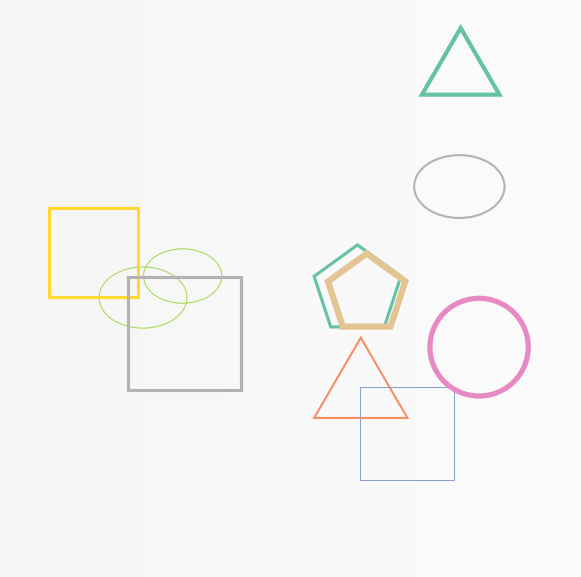[{"shape": "triangle", "thickness": 2, "radius": 0.38, "center": [0.793, 0.874]}, {"shape": "pentagon", "thickness": 1.5, "radius": 0.39, "center": [0.615, 0.496]}, {"shape": "triangle", "thickness": 1, "radius": 0.46, "center": [0.621, 0.322]}, {"shape": "square", "thickness": 0.5, "radius": 0.4, "center": [0.7, 0.249]}, {"shape": "circle", "thickness": 2.5, "radius": 0.42, "center": [0.824, 0.398]}, {"shape": "oval", "thickness": 0.5, "radius": 0.34, "center": [0.314, 0.521]}, {"shape": "oval", "thickness": 0.5, "radius": 0.38, "center": [0.246, 0.484]}, {"shape": "square", "thickness": 1.5, "radius": 0.38, "center": [0.161, 0.562]}, {"shape": "pentagon", "thickness": 3, "radius": 0.35, "center": [0.631, 0.49]}, {"shape": "oval", "thickness": 1, "radius": 0.39, "center": [0.79, 0.676]}, {"shape": "square", "thickness": 1.5, "radius": 0.49, "center": [0.317, 0.422]}]